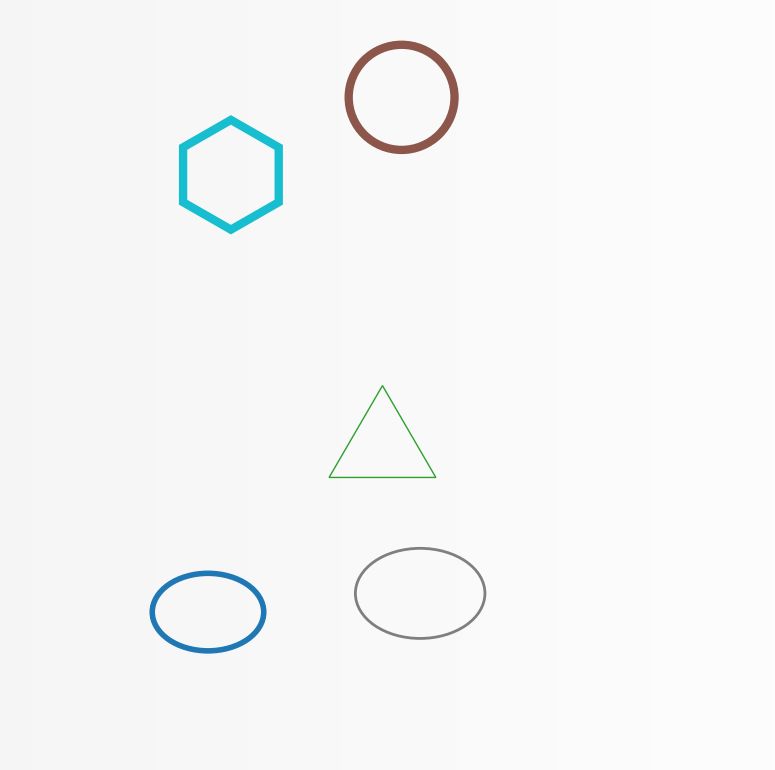[{"shape": "oval", "thickness": 2, "radius": 0.36, "center": [0.268, 0.205]}, {"shape": "triangle", "thickness": 0.5, "radius": 0.4, "center": [0.494, 0.42]}, {"shape": "circle", "thickness": 3, "radius": 0.34, "center": [0.518, 0.874]}, {"shape": "oval", "thickness": 1, "radius": 0.42, "center": [0.542, 0.229]}, {"shape": "hexagon", "thickness": 3, "radius": 0.36, "center": [0.298, 0.773]}]